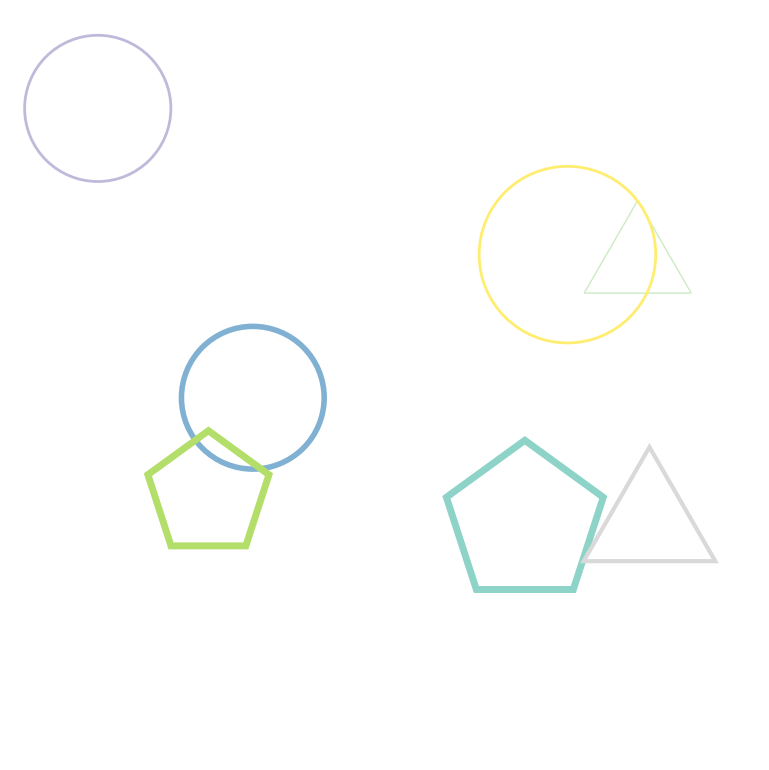[{"shape": "pentagon", "thickness": 2.5, "radius": 0.54, "center": [0.682, 0.321]}, {"shape": "circle", "thickness": 1, "radius": 0.47, "center": [0.127, 0.859]}, {"shape": "circle", "thickness": 2, "radius": 0.46, "center": [0.328, 0.483]}, {"shape": "pentagon", "thickness": 2.5, "radius": 0.41, "center": [0.271, 0.358]}, {"shape": "triangle", "thickness": 1.5, "radius": 0.49, "center": [0.843, 0.321]}, {"shape": "triangle", "thickness": 0.5, "radius": 0.4, "center": [0.828, 0.659]}, {"shape": "circle", "thickness": 1, "radius": 0.57, "center": [0.737, 0.669]}]